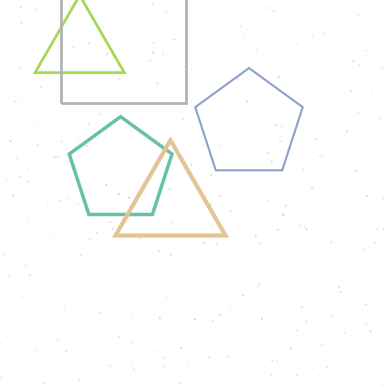[{"shape": "pentagon", "thickness": 2.5, "radius": 0.7, "center": [0.313, 0.556]}, {"shape": "pentagon", "thickness": 1.5, "radius": 0.73, "center": [0.647, 0.676]}, {"shape": "triangle", "thickness": 2, "radius": 0.67, "center": [0.207, 0.878]}, {"shape": "triangle", "thickness": 3, "radius": 0.82, "center": [0.443, 0.471]}, {"shape": "square", "thickness": 2, "radius": 0.81, "center": [0.32, 0.895]}]